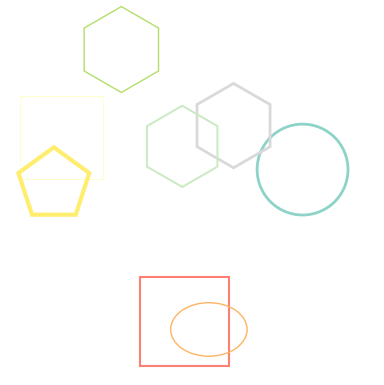[{"shape": "circle", "thickness": 2, "radius": 0.59, "center": [0.786, 0.56]}, {"shape": "square", "thickness": 0.5, "radius": 0.54, "center": [0.16, 0.642]}, {"shape": "square", "thickness": 1.5, "radius": 0.58, "center": [0.479, 0.165]}, {"shape": "oval", "thickness": 1, "radius": 0.5, "center": [0.542, 0.144]}, {"shape": "hexagon", "thickness": 1, "radius": 0.56, "center": [0.315, 0.871]}, {"shape": "hexagon", "thickness": 2, "radius": 0.55, "center": [0.607, 0.674]}, {"shape": "hexagon", "thickness": 1.5, "radius": 0.53, "center": [0.473, 0.62]}, {"shape": "pentagon", "thickness": 3, "radius": 0.48, "center": [0.14, 0.521]}]